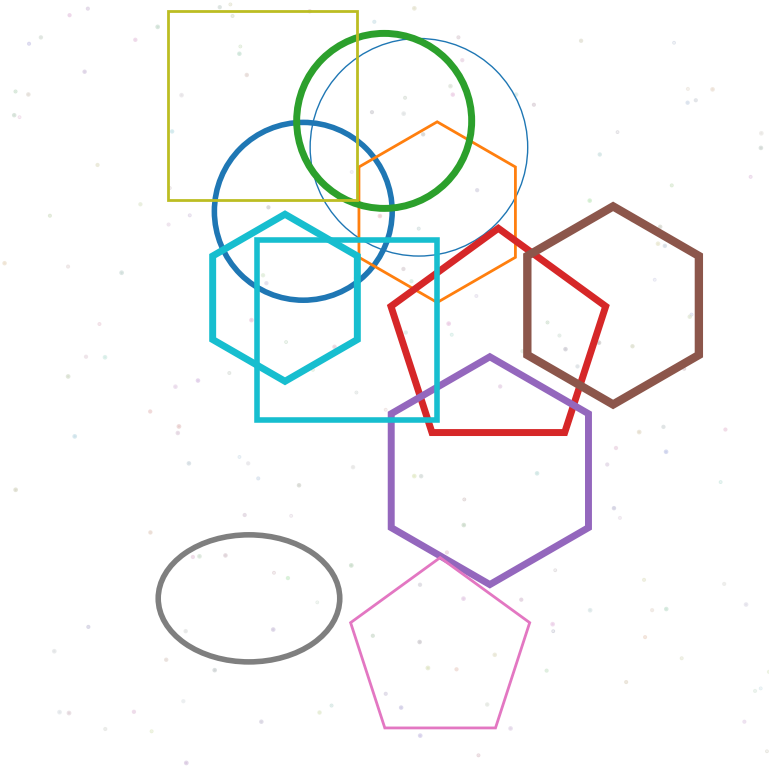[{"shape": "circle", "thickness": 0.5, "radius": 0.71, "center": [0.544, 0.809]}, {"shape": "circle", "thickness": 2, "radius": 0.58, "center": [0.394, 0.726]}, {"shape": "hexagon", "thickness": 1, "radius": 0.59, "center": [0.568, 0.724]}, {"shape": "circle", "thickness": 2.5, "radius": 0.57, "center": [0.499, 0.843]}, {"shape": "pentagon", "thickness": 2.5, "radius": 0.73, "center": [0.647, 0.557]}, {"shape": "hexagon", "thickness": 2.5, "radius": 0.74, "center": [0.636, 0.389]}, {"shape": "hexagon", "thickness": 3, "radius": 0.64, "center": [0.796, 0.603]}, {"shape": "pentagon", "thickness": 1, "radius": 0.61, "center": [0.572, 0.154]}, {"shape": "oval", "thickness": 2, "radius": 0.59, "center": [0.323, 0.223]}, {"shape": "square", "thickness": 1, "radius": 0.61, "center": [0.341, 0.863]}, {"shape": "square", "thickness": 2, "radius": 0.59, "center": [0.451, 0.571]}, {"shape": "hexagon", "thickness": 2.5, "radius": 0.54, "center": [0.37, 0.613]}]